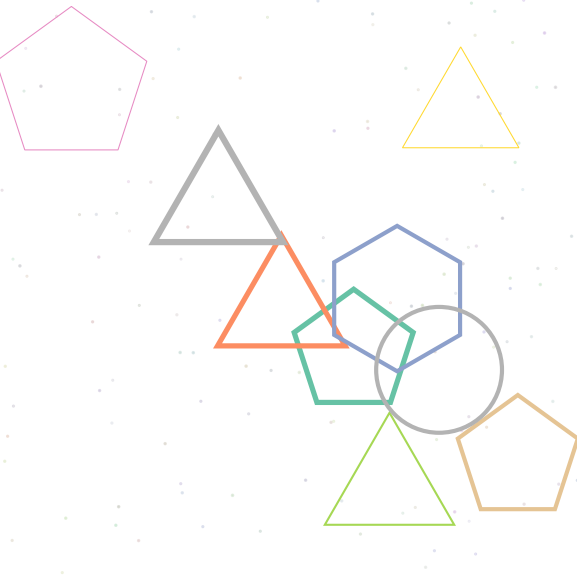[{"shape": "pentagon", "thickness": 2.5, "radius": 0.54, "center": [0.612, 0.39]}, {"shape": "triangle", "thickness": 2.5, "radius": 0.64, "center": [0.487, 0.464]}, {"shape": "hexagon", "thickness": 2, "radius": 0.63, "center": [0.688, 0.482]}, {"shape": "pentagon", "thickness": 0.5, "radius": 0.69, "center": [0.124, 0.851]}, {"shape": "triangle", "thickness": 1, "radius": 0.65, "center": [0.674, 0.155]}, {"shape": "triangle", "thickness": 0.5, "radius": 0.58, "center": [0.798, 0.801]}, {"shape": "pentagon", "thickness": 2, "radius": 0.55, "center": [0.897, 0.206]}, {"shape": "circle", "thickness": 2, "radius": 0.54, "center": [0.76, 0.359]}, {"shape": "triangle", "thickness": 3, "radius": 0.65, "center": [0.378, 0.644]}]